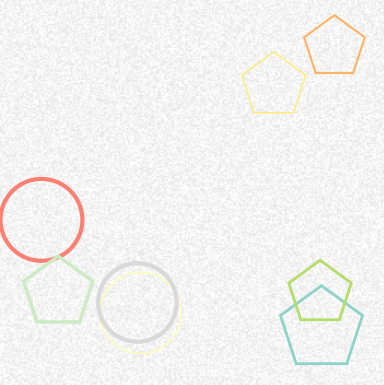[{"shape": "pentagon", "thickness": 2, "radius": 0.56, "center": [0.835, 0.146]}, {"shape": "circle", "thickness": 1, "radius": 0.53, "center": [0.365, 0.187]}, {"shape": "circle", "thickness": 3, "radius": 0.53, "center": [0.108, 0.429]}, {"shape": "pentagon", "thickness": 1.5, "radius": 0.41, "center": [0.869, 0.878]}, {"shape": "pentagon", "thickness": 2, "radius": 0.43, "center": [0.831, 0.239]}, {"shape": "circle", "thickness": 3, "radius": 0.51, "center": [0.357, 0.214]}, {"shape": "pentagon", "thickness": 2.5, "radius": 0.47, "center": [0.151, 0.24]}, {"shape": "pentagon", "thickness": 1, "radius": 0.44, "center": [0.711, 0.778]}]